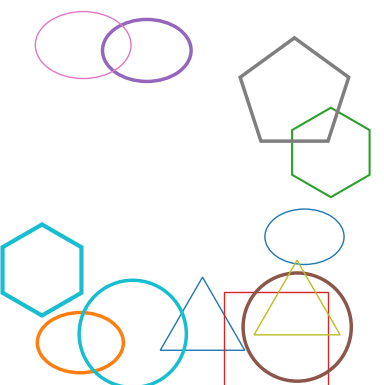[{"shape": "triangle", "thickness": 1, "radius": 0.63, "center": [0.526, 0.154]}, {"shape": "oval", "thickness": 1, "radius": 0.51, "center": [0.791, 0.385]}, {"shape": "oval", "thickness": 2.5, "radius": 0.56, "center": [0.209, 0.11]}, {"shape": "hexagon", "thickness": 1.5, "radius": 0.58, "center": [0.859, 0.604]}, {"shape": "square", "thickness": 1, "radius": 0.68, "center": [0.716, 0.105]}, {"shape": "oval", "thickness": 2.5, "radius": 0.58, "center": [0.381, 0.869]}, {"shape": "circle", "thickness": 2.5, "radius": 0.7, "center": [0.772, 0.15]}, {"shape": "oval", "thickness": 1, "radius": 0.62, "center": [0.216, 0.883]}, {"shape": "pentagon", "thickness": 2.5, "radius": 0.74, "center": [0.765, 0.753]}, {"shape": "triangle", "thickness": 1, "radius": 0.65, "center": [0.772, 0.195]}, {"shape": "circle", "thickness": 2.5, "radius": 0.7, "center": [0.345, 0.133]}, {"shape": "hexagon", "thickness": 3, "radius": 0.59, "center": [0.109, 0.299]}]